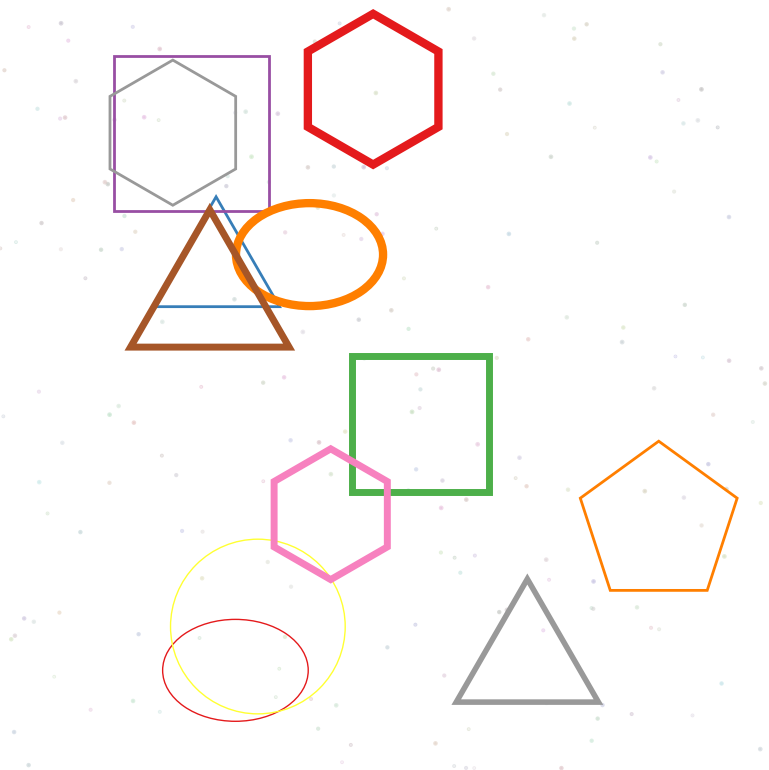[{"shape": "oval", "thickness": 0.5, "radius": 0.47, "center": [0.306, 0.129]}, {"shape": "hexagon", "thickness": 3, "radius": 0.49, "center": [0.485, 0.884]}, {"shape": "triangle", "thickness": 1, "radius": 0.48, "center": [0.281, 0.649]}, {"shape": "square", "thickness": 2.5, "radius": 0.44, "center": [0.546, 0.449]}, {"shape": "square", "thickness": 1, "radius": 0.5, "center": [0.249, 0.826]}, {"shape": "pentagon", "thickness": 1, "radius": 0.54, "center": [0.855, 0.32]}, {"shape": "oval", "thickness": 3, "radius": 0.48, "center": [0.402, 0.669]}, {"shape": "circle", "thickness": 0.5, "radius": 0.57, "center": [0.335, 0.186]}, {"shape": "triangle", "thickness": 2.5, "radius": 0.59, "center": [0.272, 0.609]}, {"shape": "hexagon", "thickness": 2.5, "radius": 0.42, "center": [0.43, 0.332]}, {"shape": "hexagon", "thickness": 1, "radius": 0.47, "center": [0.224, 0.828]}, {"shape": "triangle", "thickness": 2, "radius": 0.53, "center": [0.685, 0.141]}]